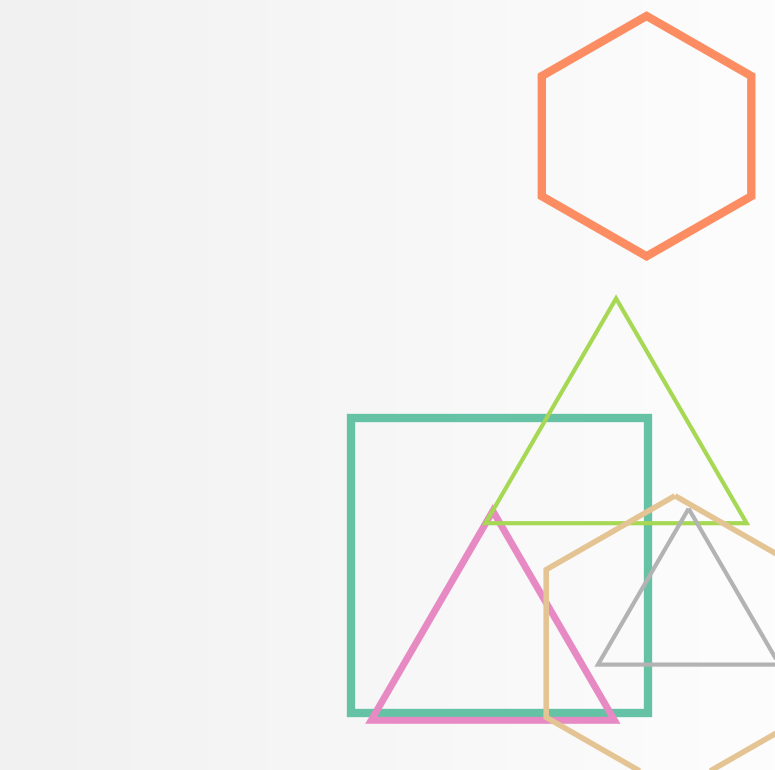[{"shape": "square", "thickness": 3, "radius": 0.96, "center": [0.644, 0.266]}, {"shape": "hexagon", "thickness": 3, "radius": 0.78, "center": [0.834, 0.823]}, {"shape": "triangle", "thickness": 2.5, "radius": 0.91, "center": [0.636, 0.155]}, {"shape": "triangle", "thickness": 1.5, "radius": 0.97, "center": [0.795, 0.418]}, {"shape": "hexagon", "thickness": 2, "radius": 0.96, "center": [0.871, 0.164]}, {"shape": "triangle", "thickness": 1.5, "radius": 0.68, "center": [0.889, 0.204]}]